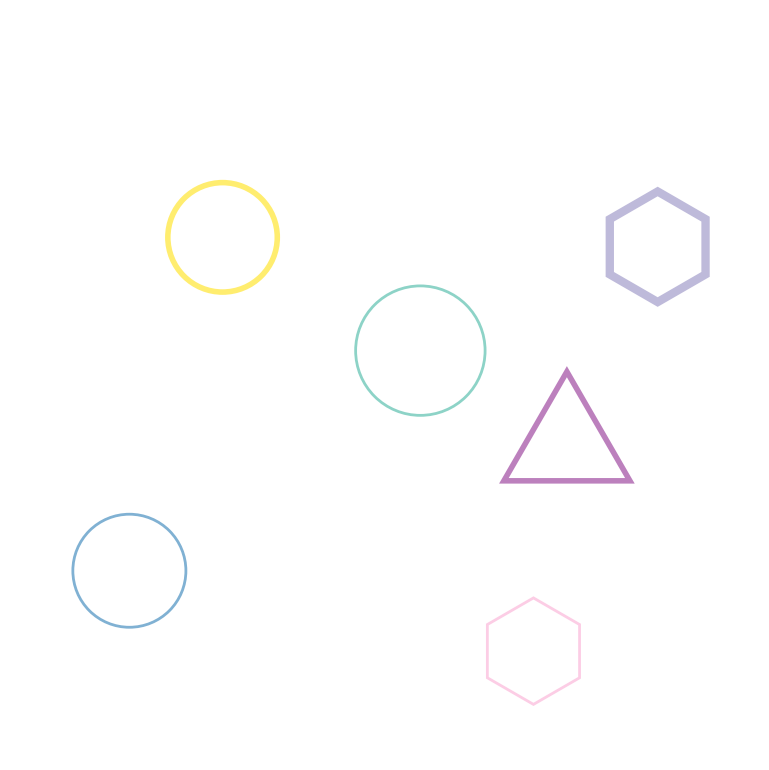[{"shape": "circle", "thickness": 1, "radius": 0.42, "center": [0.546, 0.545]}, {"shape": "hexagon", "thickness": 3, "radius": 0.36, "center": [0.854, 0.68]}, {"shape": "circle", "thickness": 1, "radius": 0.37, "center": [0.168, 0.259]}, {"shape": "hexagon", "thickness": 1, "radius": 0.35, "center": [0.693, 0.154]}, {"shape": "triangle", "thickness": 2, "radius": 0.47, "center": [0.736, 0.423]}, {"shape": "circle", "thickness": 2, "radius": 0.36, "center": [0.289, 0.692]}]